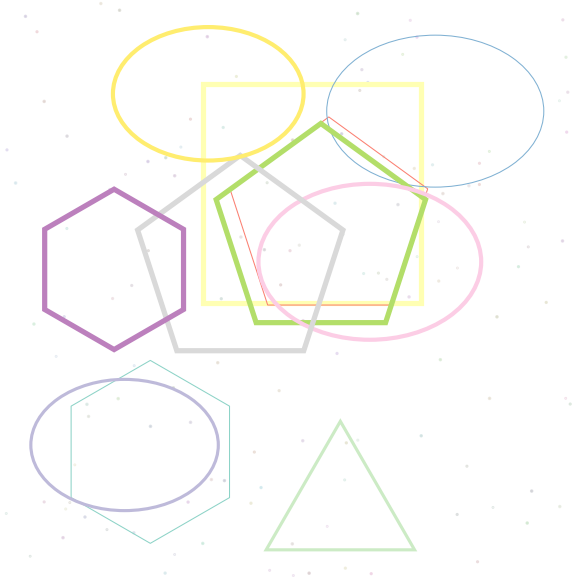[{"shape": "hexagon", "thickness": 0.5, "radius": 0.79, "center": [0.26, 0.217]}, {"shape": "square", "thickness": 2.5, "radius": 0.94, "center": [0.54, 0.664]}, {"shape": "oval", "thickness": 1.5, "radius": 0.81, "center": [0.216, 0.229]}, {"shape": "pentagon", "thickness": 0.5, "radius": 0.9, "center": [0.569, 0.617]}, {"shape": "oval", "thickness": 0.5, "radius": 0.94, "center": [0.754, 0.807]}, {"shape": "pentagon", "thickness": 2.5, "radius": 0.95, "center": [0.556, 0.595]}, {"shape": "oval", "thickness": 2, "radius": 0.96, "center": [0.64, 0.546]}, {"shape": "pentagon", "thickness": 2.5, "radius": 0.93, "center": [0.416, 0.543]}, {"shape": "hexagon", "thickness": 2.5, "radius": 0.69, "center": [0.198, 0.533]}, {"shape": "triangle", "thickness": 1.5, "radius": 0.74, "center": [0.589, 0.121]}, {"shape": "oval", "thickness": 2, "radius": 0.83, "center": [0.361, 0.837]}]